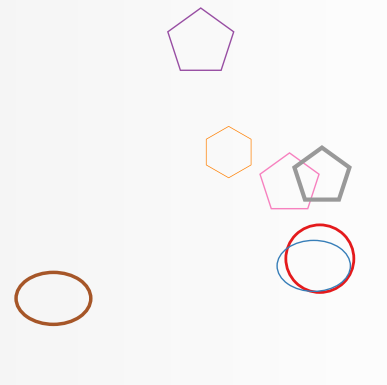[{"shape": "circle", "thickness": 2, "radius": 0.44, "center": [0.825, 0.328]}, {"shape": "oval", "thickness": 1, "radius": 0.47, "center": [0.81, 0.309]}, {"shape": "pentagon", "thickness": 1, "radius": 0.45, "center": [0.518, 0.89]}, {"shape": "hexagon", "thickness": 0.5, "radius": 0.33, "center": [0.59, 0.605]}, {"shape": "oval", "thickness": 2.5, "radius": 0.48, "center": [0.138, 0.225]}, {"shape": "pentagon", "thickness": 1, "radius": 0.4, "center": [0.747, 0.523]}, {"shape": "pentagon", "thickness": 3, "radius": 0.37, "center": [0.831, 0.542]}]